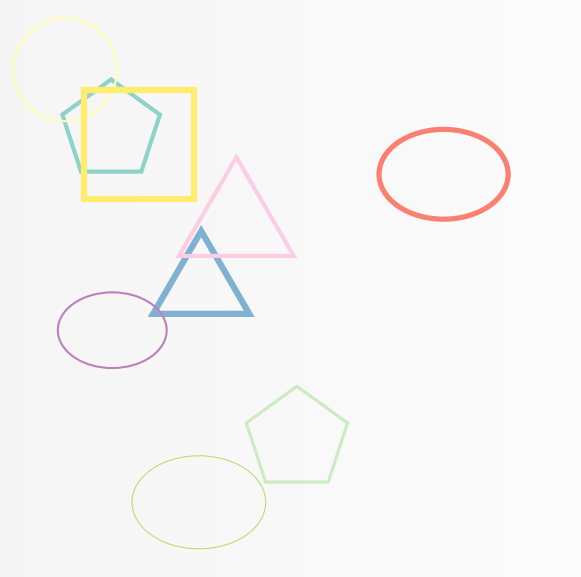[{"shape": "pentagon", "thickness": 2, "radius": 0.44, "center": [0.191, 0.773]}, {"shape": "circle", "thickness": 1, "radius": 0.45, "center": [0.112, 0.878]}, {"shape": "oval", "thickness": 2.5, "radius": 0.56, "center": [0.763, 0.697]}, {"shape": "triangle", "thickness": 3, "radius": 0.48, "center": [0.346, 0.503]}, {"shape": "oval", "thickness": 0.5, "radius": 0.58, "center": [0.342, 0.129]}, {"shape": "triangle", "thickness": 2, "radius": 0.57, "center": [0.407, 0.613]}, {"shape": "oval", "thickness": 1, "radius": 0.47, "center": [0.193, 0.427]}, {"shape": "pentagon", "thickness": 1.5, "radius": 0.46, "center": [0.511, 0.239]}, {"shape": "square", "thickness": 3, "radius": 0.47, "center": [0.239, 0.749]}]